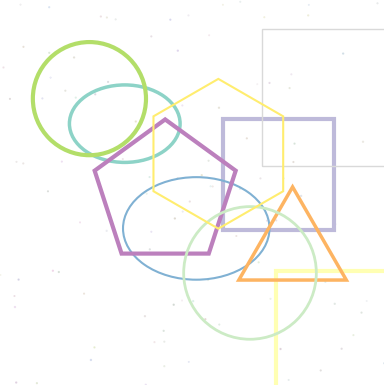[{"shape": "oval", "thickness": 2.5, "radius": 0.72, "center": [0.324, 0.679]}, {"shape": "square", "thickness": 3, "radius": 0.89, "center": [0.897, 0.117]}, {"shape": "square", "thickness": 3, "radius": 0.72, "center": [0.723, 0.547]}, {"shape": "oval", "thickness": 1.5, "radius": 0.95, "center": [0.51, 0.407]}, {"shape": "triangle", "thickness": 2.5, "radius": 0.81, "center": [0.76, 0.353]}, {"shape": "circle", "thickness": 3, "radius": 0.73, "center": [0.232, 0.744]}, {"shape": "square", "thickness": 1, "radius": 0.89, "center": [0.858, 0.746]}, {"shape": "pentagon", "thickness": 3, "radius": 0.96, "center": [0.429, 0.497]}, {"shape": "circle", "thickness": 2, "radius": 0.86, "center": [0.649, 0.291]}, {"shape": "hexagon", "thickness": 1.5, "radius": 0.97, "center": [0.567, 0.601]}]